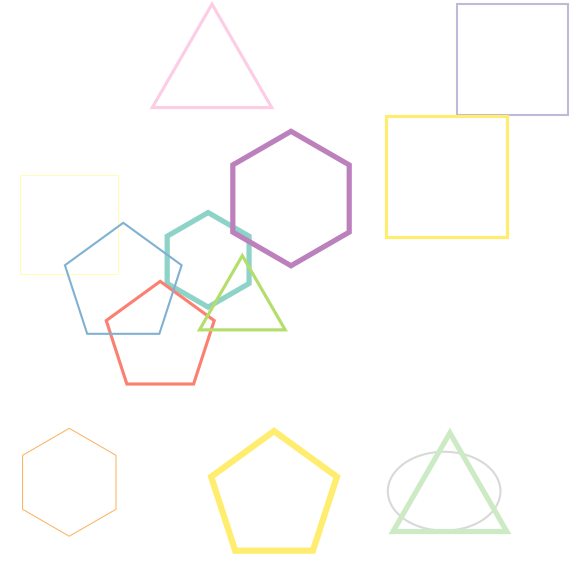[{"shape": "hexagon", "thickness": 2.5, "radius": 0.41, "center": [0.36, 0.549]}, {"shape": "square", "thickness": 0.5, "radius": 0.43, "center": [0.12, 0.61]}, {"shape": "square", "thickness": 1, "radius": 0.48, "center": [0.887, 0.896]}, {"shape": "pentagon", "thickness": 1.5, "radius": 0.49, "center": [0.277, 0.414]}, {"shape": "pentagon", "thickness": 1, "radius": 0.53, "center": [0.213, 0.507]}, {"shape": "hexagon", "thickness": 0.5, "radius": 0.47, "center": [0.12, 0.164]}, {"shape": "triangle", "thickness": 1.5, "radius": 0.43, "center": [0.42, 0.471]}, {"shape": "triangle", "thickness": 1.5, "radius": 0.6, "center": [0.367, 0.873]}, {"shape": "oval", "thickness": 1, "radius": 0.49, "center": [0.769, 0.149]}, {"shape": "hexagon", "thickness": 2.5, "radius": 0.58, "center": [0.504, 0.655]}, {"shape": "triangle", "thickness": 2.5, "radius": 0.57, "center": [0.779, 0.136]}, {"shape": "pentagon", "thickness": 3, "radius": 0.57, "center": [0.475, 0.138]}, {"shape": "square", "thickness": 1.5, "radius": 0.52, "center": [0.773, 0.693]}]